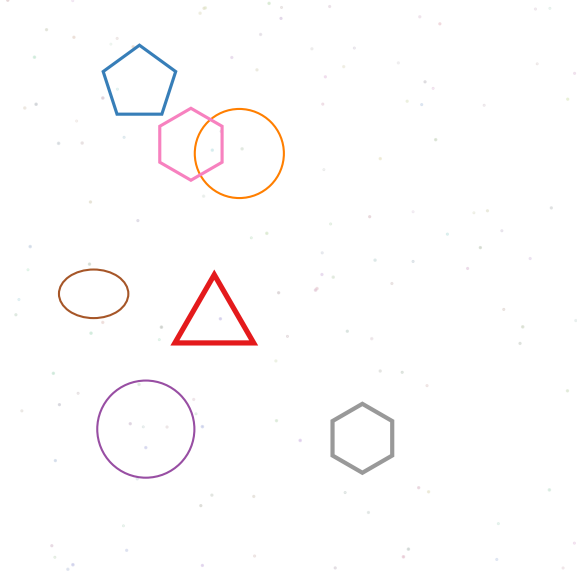[{"shape": "triangle", "thickness": 2.5, "radius": 0.39, "center": [0.371, 0.445]}, {"shape": "pentagon", "thickness": 1.5, "radius": 0.33, "center": [0.241, 0.855]}, {"shape": "circle", "thickness": 1, "radius": 0.42, "center": [0.253, 0.256]}, {"shape": "circle", "thickness": 1, "radius": 0.39, "center": [0.414, 0.733]}, {"shape": "oval", "thickness": 1, "radius": 0.3, "center": [0.162, 0.49]}, {"shape": "hexagon", "thickness": 1.5, "radius": 0.31, "center": [0.331, 0.749]}, {"shape": "hexagon", "thickness": 2, "radius": 0.3, "center": [0.627, 0.24]}]